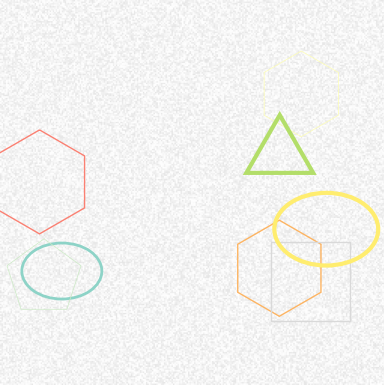[{"shape": "oval", "thickness": 2, "radius": 0.52, "center": [0.161, 0.296]}, {"shape": "hexagon", "thickness": 0.5, "radius": 0.56, "center": [0.782, 0.756]}, {"shape": "hexagon", "thickness": 1, "radius": 0.68, "center": [0.103, 0.528]}, {"shape": "hexagon", "thickness": 1, "radius": 0.62, "center": [0.726, 0.303]}, {"shape": "triangle", "thickness": 3, "radius": 0.5, "center": [0.727, 0.601]}, {"shape": "square", "thickness": 1, "radius": 0.51, "center": [0.806, 0.268]}, {"shape": "pentagon", "thickness": 0.5, "radius": 0.51, "center": [0.114, 0.279]}, {"shape": "oval", "thickness": 3, "radius": 0.67, "center": [0.848, 0.405]}]